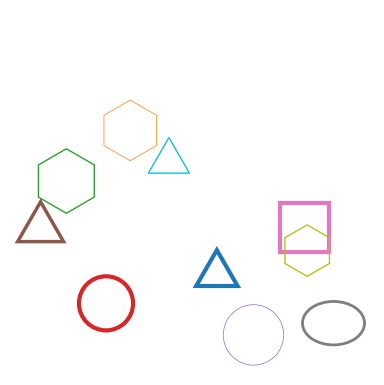[{"shape": "triangle", "thickness": 3, "radius": 0.31, "center": [0.563, 0.288]}, {"shape": "hexagon", "thickness": 0.5, "radius": 0.39, "center": [0.338, 0.661]}, {"shape": "hexagon", "thickness": 1, "radius": 0.42, "center": [0.172, 0.53]}, {"shape": "circle", "thickness": 3, "radius": 0.35, "center": [0.275, 0.212]}, {"shape": "circle", "thickness": 0.5, "radius": 0.39, "center": [0.658, 0.13]}, {"shape": "triangle", "thickness": 2.5, "radius": 0.34, "center": [0.105, 0.407]}, {"shape": "square", "thickness": 3, "radius": 0.32, "center": [0.791, 0.41]}, {"shape": "oval", "thickness": 2, "radius": 0.4, "center": [0.866, 0.161]}, {"shape": "hexagon", "thickness": 1, "radius": 0.33, "center": [0.798, 0.349]}, {"shape": "triangle", "thickness": 1, "radius": 0.31, "center": [0.439, 0.581]}]